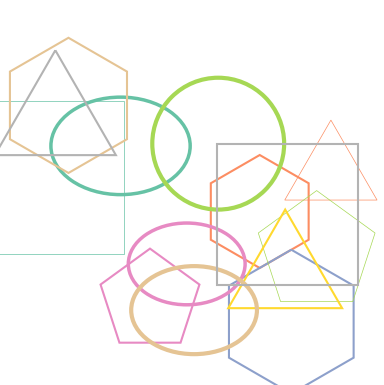[{"shape": "oval", "thickness": 2.5, "radius": 0.9, "center": [0.313, 0.621]}, {"shape": "square", "thickness": 0.5, "radius": 1.0, "center": [0.123, 0.538]}, {"shape": "triangle", "thickness": 0.5, "radius": 0.69, "center": [0.859, 0.55]}, {"shape": "hexagon", "thickness": 1.5, "radius": 0.73, "center": [0.675, 0.451]}, {"shape": "hexagon", "thickness": 1.5, "radius": 0.93, "center": [0.757, 0.164]}, {"shape": "pentagon", "thickness": 1.5, "radius": 0.68, "center": [0.39, 0.219]}, {"shape": "oval", "thickness": 2.5, "radius": 0.76, "center": [0.485, 0.315]}, {"shape": "pentagon", "thickness": 0.5, "radius": 0.8, "center": [0.823, 0.346]}, {"shape": "circle", "thickness": 3, "radius": 0.86, "center": [0.567, 0.627]}, {"shape": "triangle", "thickness": 1.5, "radius": 0.85, "center": [0.741, 0.285]}, {"shape": "oval", "thickness": 3, "radius": 0.82, "center": [0.504, 0.194]}, {"shape": "hexagon", "thickness": 1.5, "radius": 0.88, "center": [0.178, 0.726]}, {"shape": "triangle", "thickness": 1.5, "radius": 0.91, "center": [0.144, 0.688]}, {"shape": "square", "thickness": 1.5, "radius": 0.92, "center": [0.746, 0.444]}]